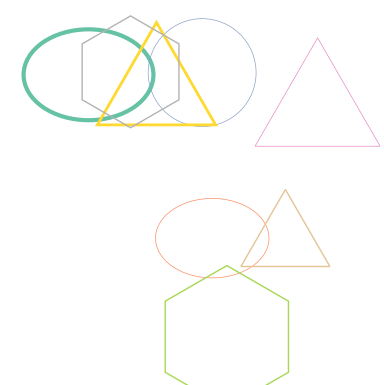[{"shape": "oval", "thickness": 3, "radius": 0.84, "center": [0.23, 0.806]}, {"shape": "oval", "thickness": 0.5, "radius": 0.74, "center": [0.551, 0.381]}, {"shape": "circle", "thickness": 0.5, "radius": 0.7, "center": [0.525, 0.811]}, {"shape": "triangle", "thickness": 0.5, "radius": 0.94, "center": [0.825, 0.714]}, {"shape": "hexagon", "thickness": 1, "radius": 0.92, "center": [0.589, 0.125]}, {"shape": "triangle", "thickness": 2, "radius": 0.89, "center": [0.406, 0.764]}, {"shape": "triangle", "thickness": 1, "radius": 0.67, "center": [0.741, 0.375]}, {"shape": "hexagon", "thickness": 1, "radius": 0.73, "center": [0.339, 0.813]}]